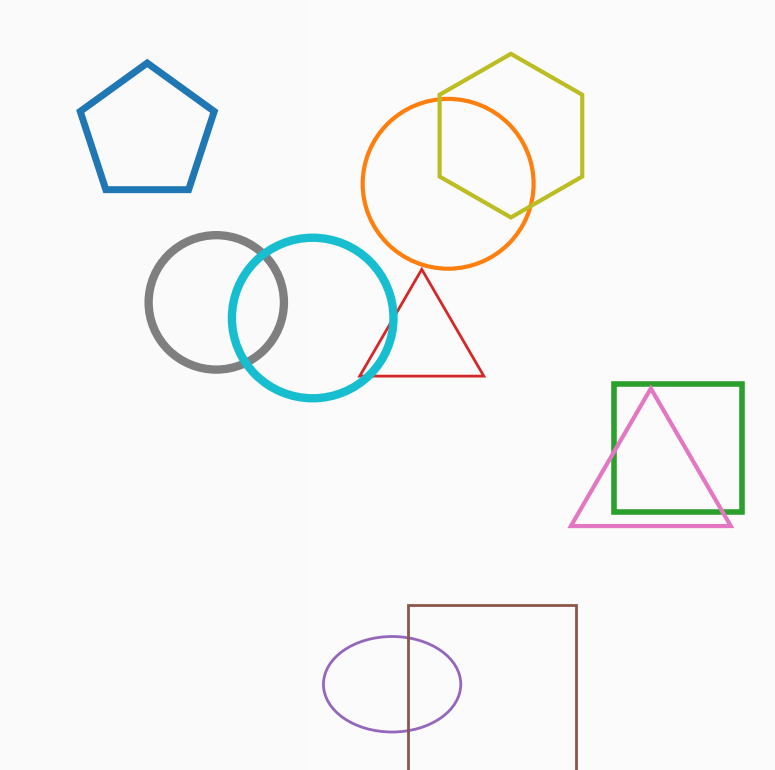[{"shape": "pentagon", "thickness": 2.5, "radius": 0.45, "center": [0.19, 0.827]}, {"shape": "circle", "thickness": 1.5, "radius": 0.55, "center": [0.578, 0.761]}, {"shape": "square", "thickness": 2, "radius": 0.41, "center": [0.875, 0.418]}, {"shape": "triangle", "thickness": 1, "radius": 0.46, "center": [0.544, 0.558]}, {"shape": "oval", "thickness": 1, "radius": 0.44, "center": [0.506, 0.111]}, {"shape": "square", "thickness": 1, "radius": 0.54, "center": [0.635, 0.106]}, {"shape": "triangle", "thickness": 1.5, "radius": 0.6, "center": [0.84, 0.376]}, {"shape": "circle", "thickness": 3, "radius": 0.44, "center": [0.279, 0.607]}, {"shape": "hexagon", "thickness": 1.5, "radius": 0.53, "center": [0.659, 0.824]}, {"shape": "circle", "thickness": 3, "radius": 0.52, "center": [0.403, 0.587]}]